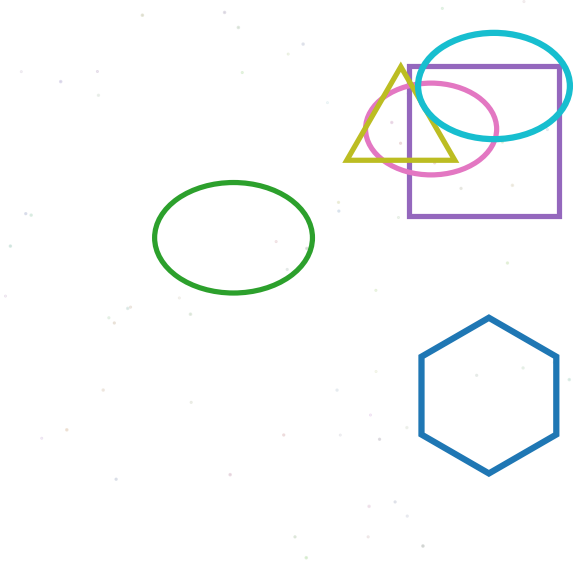[{"shape": "hexagon", "thickness": 3, "radius": 0.67, "center": [0.847, 0.314]}, {"shape": "oval", "thickness": 2.5, "radius": 0.68, "center": [0.404, 0.587]}, {"shape": "square", "thickness": 2.5, "radius": 0.65, "center": [0.838, 0.755]}, {"shape": "oval", "thickness": 2.5, "radius": 0.57, "center": [0.747, 0.776]}, {"shape": "triangle", "thickness": 2.5, "radius": 0.54, "center": [0.694, 0.776]}, {"shape": "oval", "thickness": 3, "radius": 0.66, "center": [0.855, 0.85]}]